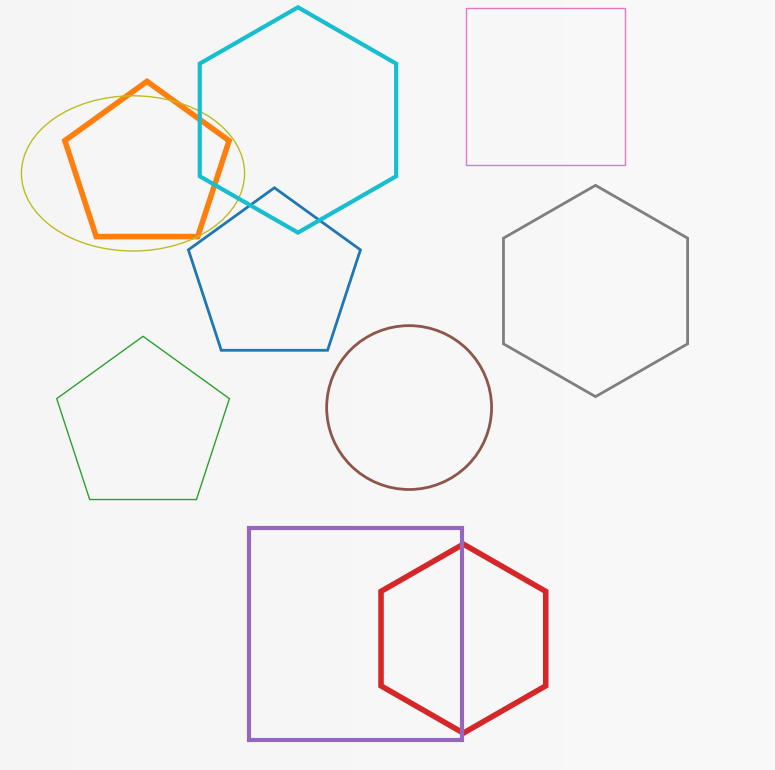[{"shape": "pentagon", "thickness": 1, "radius": 0.58, "center": [0.354, 0.639]}, {"shape": "pentagon", "thickness": 2, "radius": 0.56, "center": [0.19, 0.783]}, {"shape": "pentagon", "thickness": 0.5, "radius": 0.59, "center": [0.185, 0.446]}, {"shape": "hexagon", "thickness": 2, "radius": 0.61, "center": [0.598, 0.171]}, {"shape": "square", "thickness": 1.5, "radius": 0.69, "center": [0.459, 0.176]}, {"shape": "circle", "thickness": 1, "radius": 0.53, "center": [0.528, 0.471]}, {"shape": "square", "thickness": 0.5, "radius": 0.51, "center": [0.704, 0.887]}, {"shape": "hexagon", "thickness": 1, "radius": 0.69, "center": [0.768, 0.622]}, {"shape": "oval", "thickness": 0.5, "radius": 0.72, "center": [0.172, 0.775]}, {"shape": "hexagon", "thickness": 1.5, "radius": 0.73, "center": [0.384, 0.844]}]